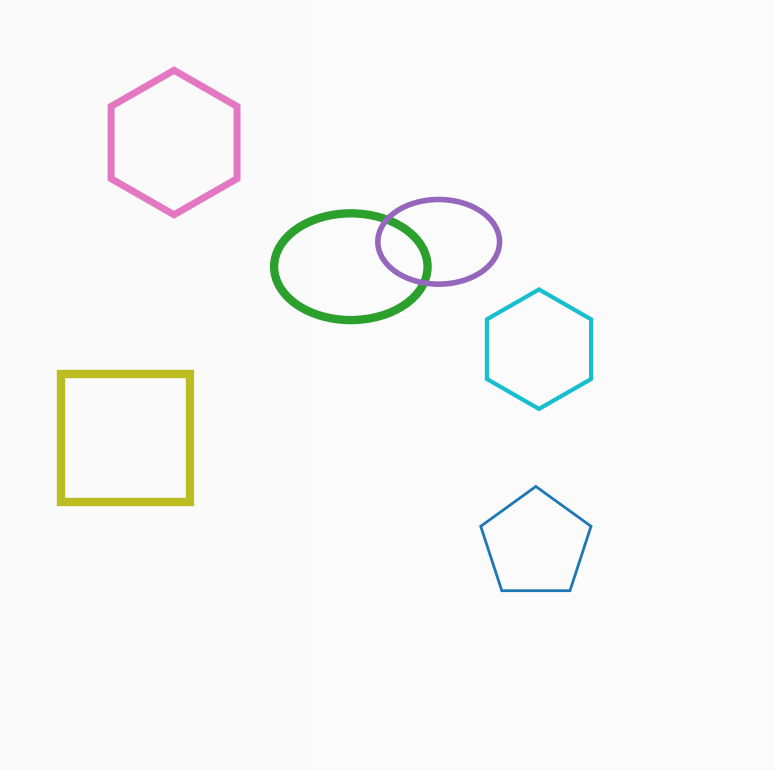[{"shape": "pentagon", "thickness": 1, "radius": 0.37, "center": [0.691, 0.293]}, {"shape": "oval", "thickness": 3, "radius": 0.5, "center": [0.453, 0.654]}, {"shape": "oval", "thickness": 2, "radius": 0.39, "center": [0.566, 0.686]}, {"shape": "hexagon", "thickness": 2.5, "radius": 0.47, "center": [0.225, 0.815]}, {"shape": "square", "thickness": 3, "radius": 0.42, "center": [0.162, 0.431]}, {"shape": "hexagon", "thickness": 1.5, "radius": 0.39, "center": [0.695, 0.547]}]